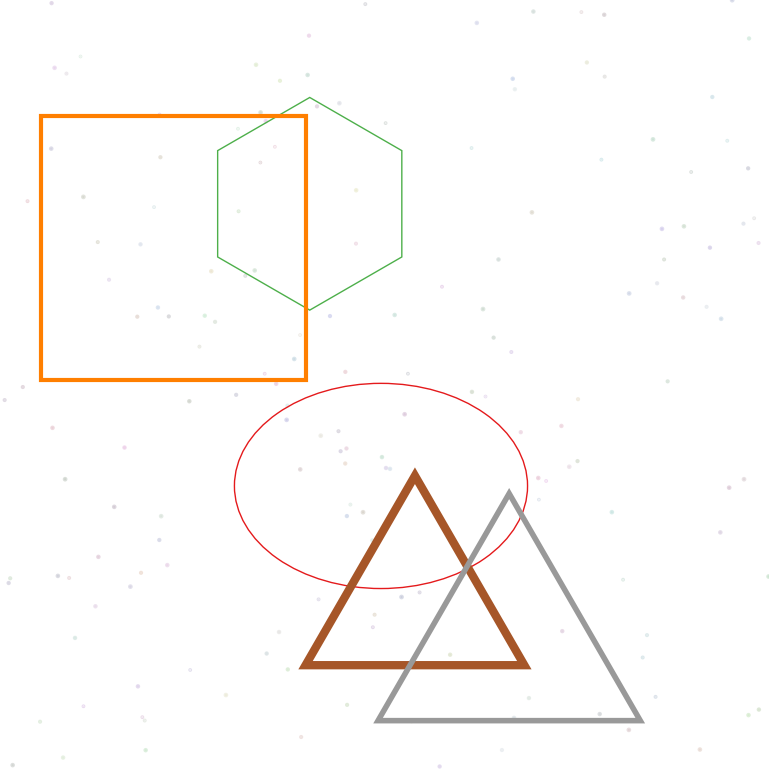[{"shape": "oval", "thickness": 0.5, "radius": 0.95, "center": [0.495, 0.369]}, {"shape": "hexagon", "thickness": 0.5, "radius": 0.69, "center": [0.402, 0.735]}, {"shape": "square", "thickness": 1.5, "radius": 0.86, "center": [0.225, 0.678]}, {"shape": "triangle", "thickness": 3, "radius": 0.82, "center": [0.539, 0.218]}, {"shape": "triangle", "thickness": 2, "radius": 0.98, "center": [0.661, 0.162]}]